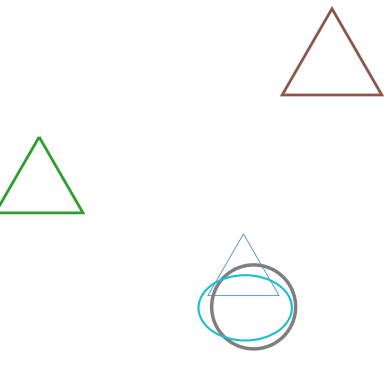[{"shape": "triangle", "thickness": 0.5, "radius": 0.53, "center": [0.632, 0.285]}, {"shape": "triangle", "thickness": 2, "radius": 0.66, "center": [0.102, 0.513]}, {"shape": "triangle", "thickness": 2, "radius": 0.75, "center": [0.862, 0.828]}, {"shape": "circle", "thickness": 2.5, "radius": 0.55, "center": [0.659, 0.203]}, {"shape": "oval", "thickness": 1.5, "radius": 0.61, "center": [0.637, 0.2]}]